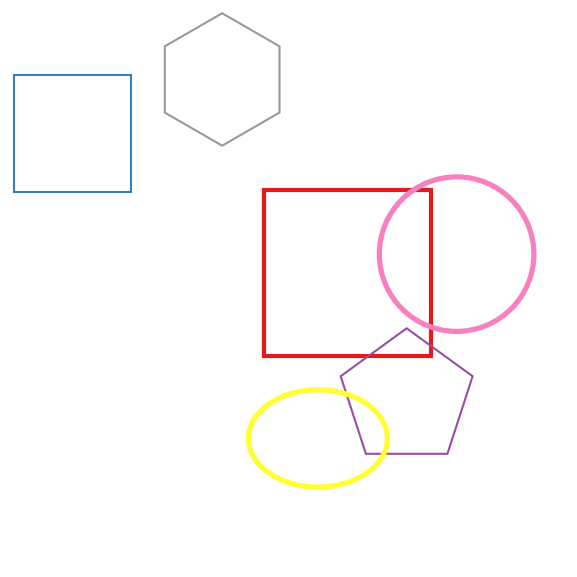[{"shape": "square", "thickness": 2, "radius": 0.72, "center": [0.602, 0.526]}, {"shape": "square", "thickness": 1, "radius": 0.51, "center": [0.125, 0.768]}, {"shape": "pentagon", "thickness": 1, "radius": 0.6, "center": [0.704, 0.311]}, {"shape": "oval", "thickness": 2.5, "radius": 0.6, "center": [0.55, 0.24]}, {"shape": "circle", "thickness": 2.5, "radius": 0.67, "center": [0.791, 0.559]}, {"shape": "hexagon", "thickness": 1, "radius": 0.57, "center": [0.385, 0.862]}]